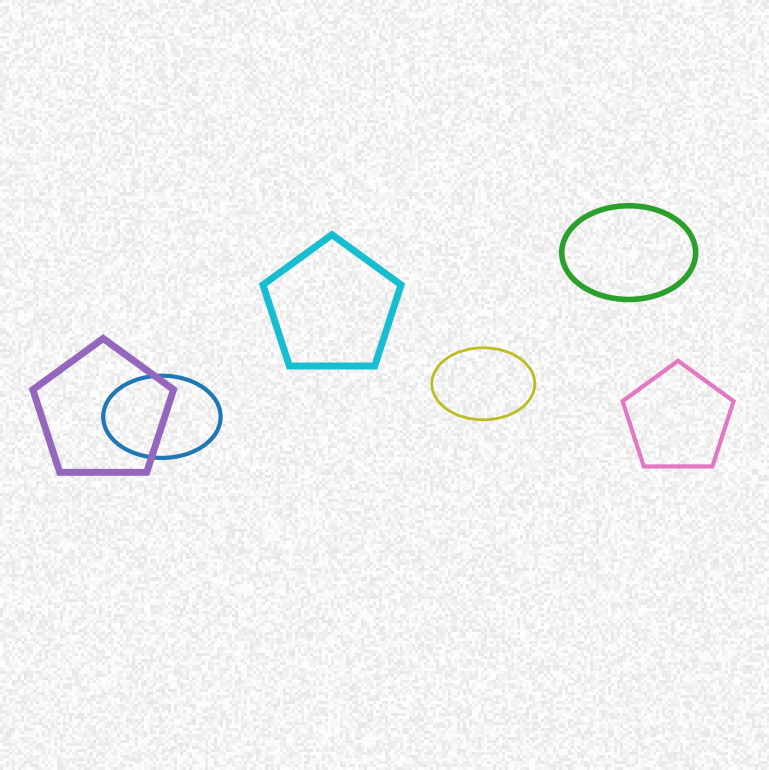[{"shape": "oval", "thickness": 1.5, "radius": 0.38, "center": [0.21, 0.459]}, {"shape": "oval", "thickness": 2, "radius": 0.43, "center": [0.816, 0.672]}, {"shape": "pentagon", "thickness": 2.5, "radius": 0.48, "center": [0.134, 0.464]}, {"shape": "pentagon", "thickness": 1.5, "radius": 0.38, "center": [0.881, 0.456]}, {"shape": "oval", "thickness": 1, "radius": 0.33, "center": [0.628, 0.502]}, {"shape": "pentagon", "thickness": 2.5, "radius": 0.47, "center": [0.431, 0.601]}]